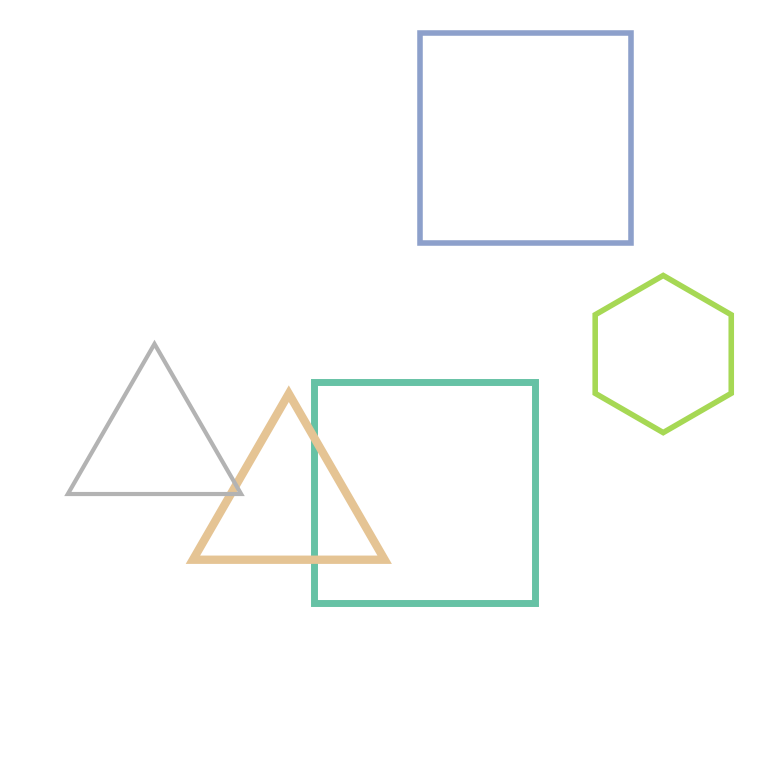[{"shape": "square", "thickness": 2.5, "radius": 0.72, "center": [0.551, 0.36]}, {"shape": "square", "thickness": 2, "radius": 0.68, "center": [0.683, 0.82]}, {"shape": "hexagon", "thickness": 2, "radius": 0.51, "center": [0.861, 0.54]}, {"shape": "triangle", "thickness": 3, "radius": 0.72, "center": [0.375, 0.345]}, {"shape": "triangle", "thickness": 1.5, "radius": 0.65, "center": [0.201, 0.423]}]